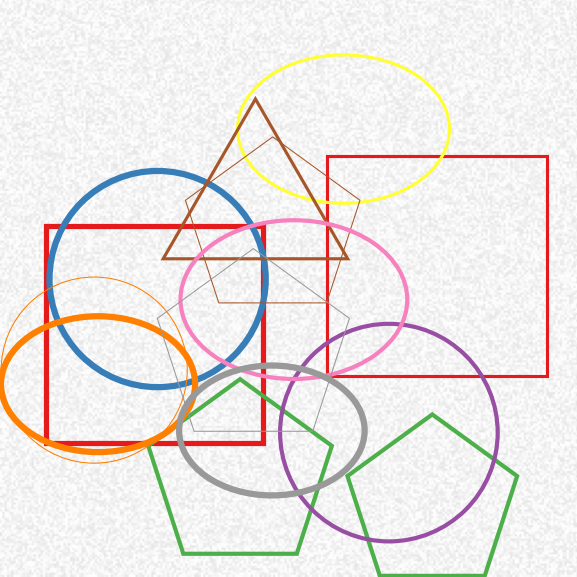[{"shape": "square", "thickness": 2.5, "radius": 0.94, "center": [0.268, 0.42]}, {"shape": "square", "thickness": 1.5, "radius": 0.95, "center": [0.757, 0.539]}, {"shape": "circle", "thickness": 3, "radius": 0.94, "center": [0.273, 0.516]}, {"shape": "pentagon", "thickness": 2, "radius": 0.77, "center": [0.749, 0.127]}, {"shape": "pentagon", "thickness": 2, "radius": 0.84, "center": [0.416, 0.175]}, {"shape": "circle", "thickness": 2, "radius": 0.94, "center": [0.673, 0.25]}, {"shape": "oval", "thickness": 3, "radius": 0.84, "center": [0.17, 0.334]}, {"shape": "circle", "thickness": 0.5, "radius": 0.81, "center": [0.163, 0.358]}, {"shape": "oval", "thickness": 1.5, "radius": 0.92, "center": [0.595, 0.776]}, {"shape": "triangle", "thickness": 1.5, "radius": 0.92, "center": [0.442, 0.643]}, {"shape": "pentagon", "thickness": 0.5, "radius": 0.79, "center": [0.472, 0.603]}, {"shape": "oval", "thickness": 2, "radius": 0.98, "center": [0.509, 0.48]}, {"shape": "pentagon", "thickness": 0.5, "radius": 0.87, "center": [0.439, 0.394]}, {"shape": "oval", "thickness": 3, "radius": 0.8, "center": [0.471, 0.254]}]